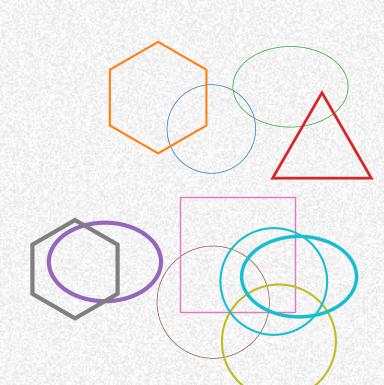[{"shape": "circle", "thickness": 0.5, "radius": 0.58, "center": [0.549, 0.665]}, {"shape": "hexagon", "thickness": 1.5, "radius": 0.72, "center": [0.411, 0.746]}, {"shape": "oval", "thickness": 0.5, "radius": 0.75, "center": [0.755, 0.775]}, {"shape": "triangle", "thickness": 2, "radius": 0.74, "center": [0.836, 0.611]}, {"shape": "oval", "thickness": 3, "radius": 0.73, "center": [0.273, 0.32]}, {"shape": "circle", "thickness": 0.5, "radius": 0.73, "center": [0.554, 0.215]}, {"shape": "square", "thickness": 1, "radius": 0.75, "center": [0.617, 0.34]}, {"shape": "hexagon", "thickness": 3, "radius": 0.64, "center": [0.195, 0.301]}, {"shape": "circle", "thickness": 1.5, "radius": 0.74, "center": [0.724, 0.113]}, {"shape": "oval", "thickness": 2.5, "radius": 0.75, "center": [0.777, 0.281]}, {"shape": "circle", "thickness": 1.5, "radius": 0.69, "center": [0.711, 0.269]}]